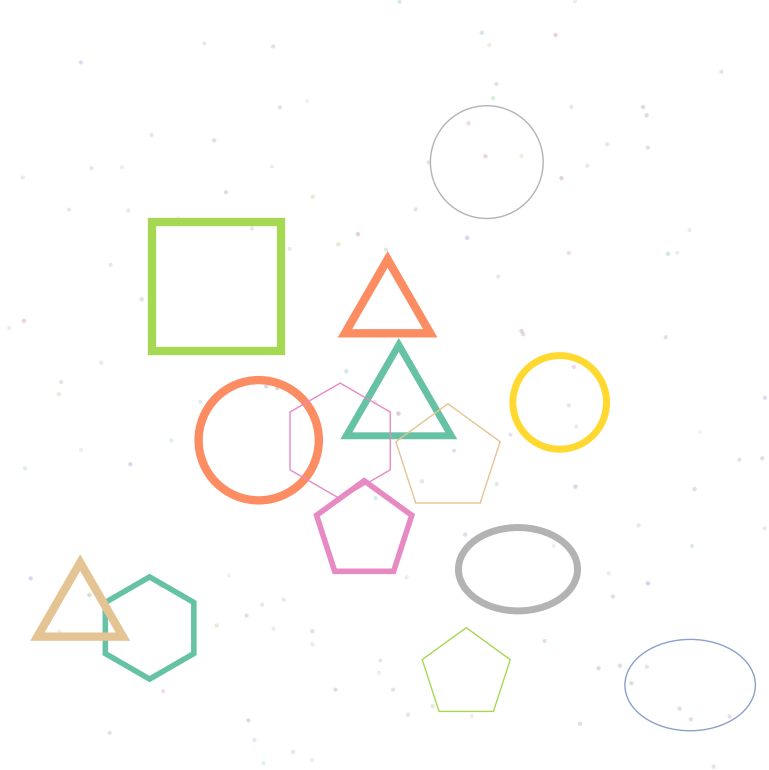[{"shape": "triangle", "thickness": 2.5, "radius": 0.39, "center": [0.518, 0.473]}, {"shape": "hexagon", "thickness": 2, "radius": 0.33, "center": [0.194, 0.184]}, {"shape": "triangle", "thickness": 3, "radius": 0.32, "center": [0.503, 0.599]}, {"shape": "circle", "thickness": 3, "radius": 0.39, "center": [0.336, 0.428]}, {"shape": "oval", "thickness": 0.5, "radius": 0.42, "center": [0.896, 0.11]}, {"shape": "hexagon", "thickness": 0.5, "radius": 0.38, "center": [0.442, 0.427]}, {"shape": "pentagon", "thickness": 2, "radius": 0.33, "center": [0.473, 0.311]}, {"shape": "pentagon", "thickness": 0.5, "radius": 0.3, "center": [0.605, 0.125]}, {"shape": "square", "thickness": 3, "radius": 0.42, "center": [0.281, 0.628]}, {"shape": "circle", "thickness": 2.5, "radius": 0.3, "center": [0.727, 0.477]}, {"shape": "pentagon", "thickness": 0.5, "radius": 0.36, "center": [0.582, 0.404]}, {"shape": "triangle", "thickness": 3, "radius": 0.32, "center": [0.104, 0.205]}, {"shape": "oval", "thickness": 2.5, "radius": 0.39, "center": [0.673, 0.261]}, {"shape": "circle", "thickness": 0.5, "radius": 0.37, "center": [0.632, 0.789]}]